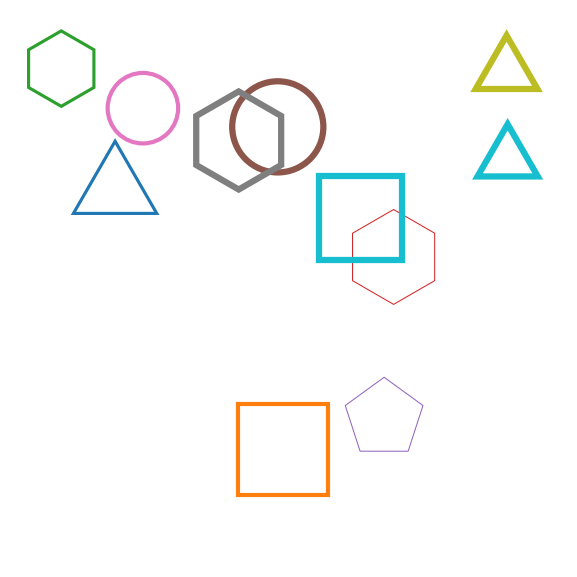[{"shape": "triangle", "thickness": 1.5, "radius": 0.42, "center": [0.199, 0.671]}, {"shape": "square", "thickness": 2, "radius": 0.39, "center": [0.49, 0.22]}, {"shape": "hexagon", "thickness": 1.5, "radius": 0.33, "center": [0.106, 0.88]}, {"shape": "hexagon", "thickness": 0.5, "radius": 0.41, "center": [0.682, 0.554]}, {"shape": "pentagon", "thickness": 0.5, "radius": 0.35, "center": [0.665, 0.275]}, {"shape": "circle", "thickness": 3, "radius": 0.39, "center": [0.481, 0.779]}, {"shape": "circle", "thickness": 2, "radius": 0.31, "center": [0.247, 0.812]}, {"shape": "hexagon", "thickness": 3, "radius": 0.42, "center": [0.413, 0.756]}, {"shape": "triangle", "thickness": 3, "radius": 0.31, "center": [0.877, 0.876]}, {"shape": "triangle", "thickness": 3, "radius": 0.3, "center": [0.879, 0.724]}, {"shape": "square", "thickness": 3, "radius": 0.36, "center": [0.625, 0.622]}]